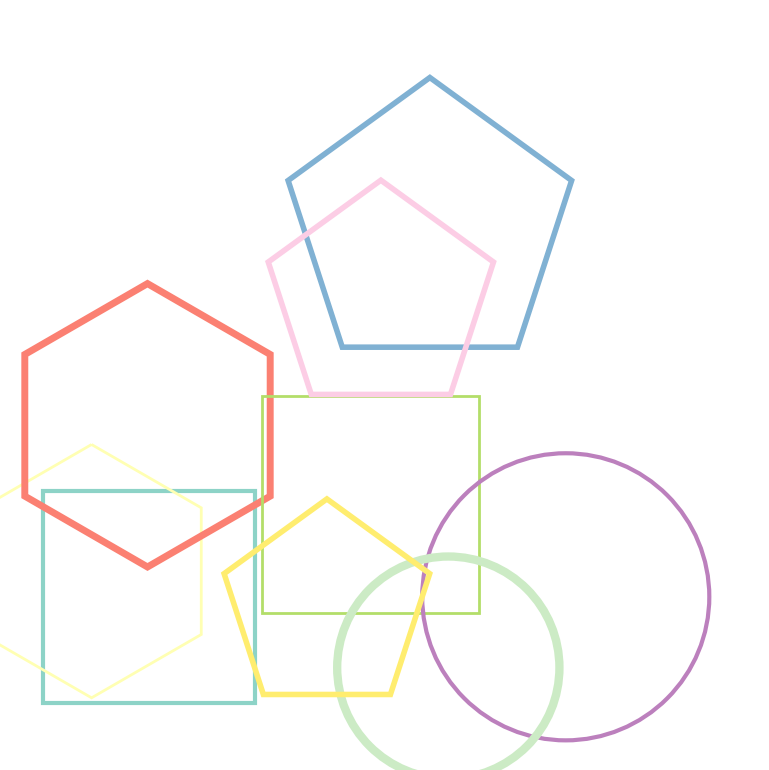[{"shape": "square", "thickness": 1.5, "radius": 0.69, "center": [0.193, 0.224]}, {"shape": "hexagon", "thickness": 1, "radius": 0.82, "center": [0.119, 0.258]}, {"shape": "hexagon", "thickness": 2.5, "radius": 0.92, "center": [0.192, 0.448]}, {"shape": "pentagon", "thickness": 2, "radius": 0.97, "center": [0.558, 0.706]}, {"shape": "square", "thickness": 1, "radius": 0.71, "center": [0.481, 0.344]}, {"shape": "pentagon", "thickness": 2, "radius": 0.77, "center": [0.495, 0.612]}, {"shape": "circle", "thickness": 1.5, "radius": 0.93, "center": [0.735, 0.225]}, {"shape": "circle", "thickness": 3, "radius": 0.72, "center": [0.582, 0.133]}, {"shape": "pentagon", "thickness": 2, "radius": 0.7, "center": [0.425, 0.212]}]